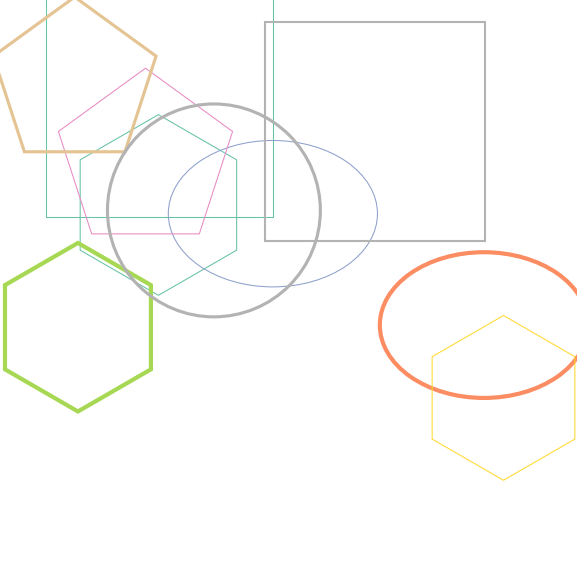[{"shape": "hexagon", "thickness": 0.5, "radius": 0.78, "center": [0.274, 0.644]}, {"shape": "square", "thickness": 0.5, "radius": 0.98, "center": [0.276, 0.819]}, {"shape": "oval", "thickness": 2, "radius": 0.9, "center": [0.838, 0.436]}, {"shape": "oval", "thickness": 0.5, "radius": 0.91, "center": [0.473, 0.629]}, {"shape": "pentagon", "thickness": 0.5, "radius": 0.79, "center": [0.252, 0.722]}, {"shape": "hexagon", "thickness": 2, "radius": 0.73, "center": [0.135, 0.433]}, {"shape": "hexagon", "thickness": 0.5, "radius": 0.71, "center": [0.872, 0.31]}, {"shape": "pentagon", "thickness": 1.5, "radius": 0.74, "center": [0.129, 0.856]}, {"shape": "square", "thickness": 1, "radius": 0.95, "center": [0.649, 0.771]}, {"shape": "circle", "thickness": 1.5, "radius": 0.92, "center": [0.37, 0.635]}]